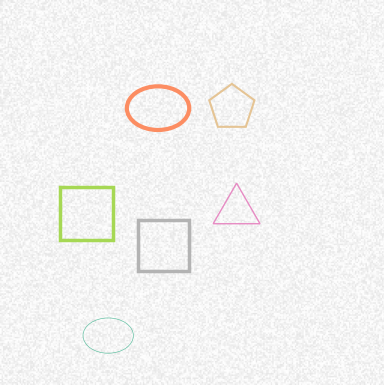[{"shape": "oval", "thickness": 0.5, "radius": 0.33, "center": [0.281, 0.128]}, {"shape": "oval", "thickness": 3, "radius": 0.41, "center": [0.41, 0.719]}, {"shape": "triangle", "thickness": 1, "radius": 0.35, "center": [0.615, 0.454]}, {"shape": "square", "thickness": 2.5, "radius": 0.35, "center": [0.225, 0.446]}, {"shape": "pentagon", "thickness": 1.5, "radius": 0.31, "center": [0.602, 0.721]}, {"shape": "square", "thickness": 2.5, "radius": 0.33, "center": [0.425, 0.362]}]